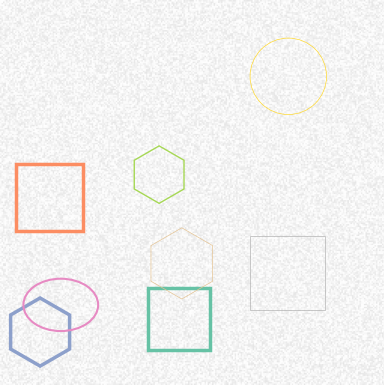[{"shape": "square", "thickness": 2.5, "radius": 0.4, "center": [0.465, 0.171]}, {"shape": "square", "thickness": 2.5, "radius": 0.43, "center": [0.128, 0.488]}, {"shape": "hexagon", "thickness": 2.5, "radius": 0.44, "center": [0.104, 0.138]}, {"shape": "oval", "thickness": 1.5, "radius": 0.49, "center": [0.158, 0.208]}, {"shape": "hexagon", "thickness": 1, "radius": 0.37, "center": [0.413, 0.546]}, {"shape": "circle", "thickness": 0.5, "radius": 0.5, "center": [0.749, 0.802]}, {"shape": "hexagon", "thickness": 0.5, "radius": 0.46, "center": [0.472, 0.316]}, {"shape": "square", "thickness": 0.5, "radius": 0.48, "center": [0.747, 0.291]}]